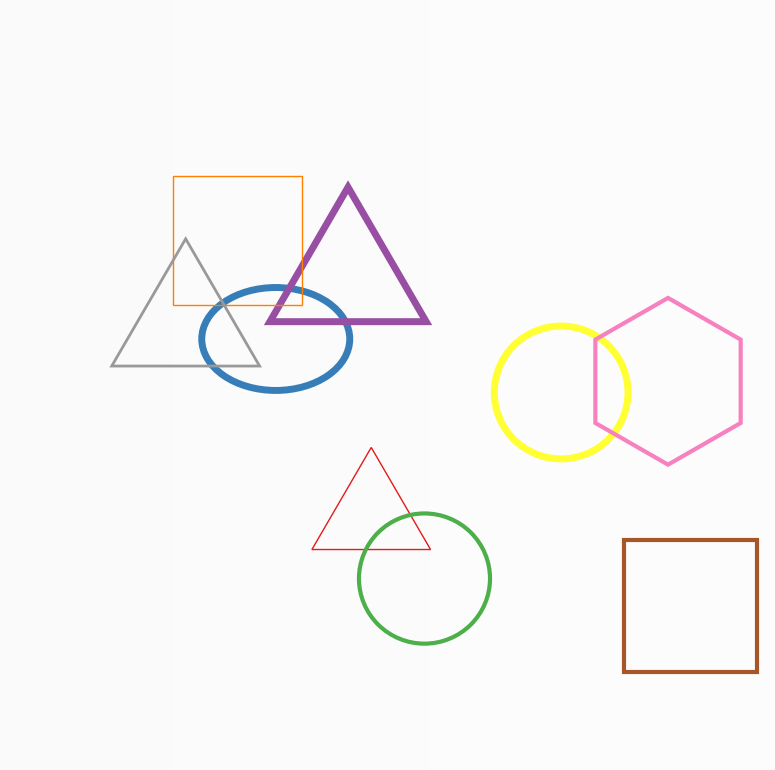[{"shape": "triangle", "thickness": 0.5, "radius": 0.44, "center": [0.479, 0.331]}, {"shape": "oval", "thickness": 2.5, "radius": 0.48, "center": [0.356, 0.56]}, {"shape": "circle", "thickness": 1.5, "radius": 0.42, "center": [0.548, 0.249]}, {"shape": "triangle", "thickness": 2.5, "radius": 0.58, "center": [0.449, 0.64]}, {"shape": "square", "thickness": 0.5, "radius": 0.42, "center": [0.306, 0.688]}, {"shape": "circle", "thickness": 2.5, "radius": 0.43, "center": [0.724, 0.49]}, {"shape": "square", "thickness": 1.5, "radius": 0.43, "center": [0.891, 0.213]}, {"shape": "hexagon", "thickness": 1.5, "radius": 0.54, "center": [0.862, 0.505]}, {"shape": "triangle", "thickness": 1, "radius": 0.55, "center": [0.24, 0.58]}]